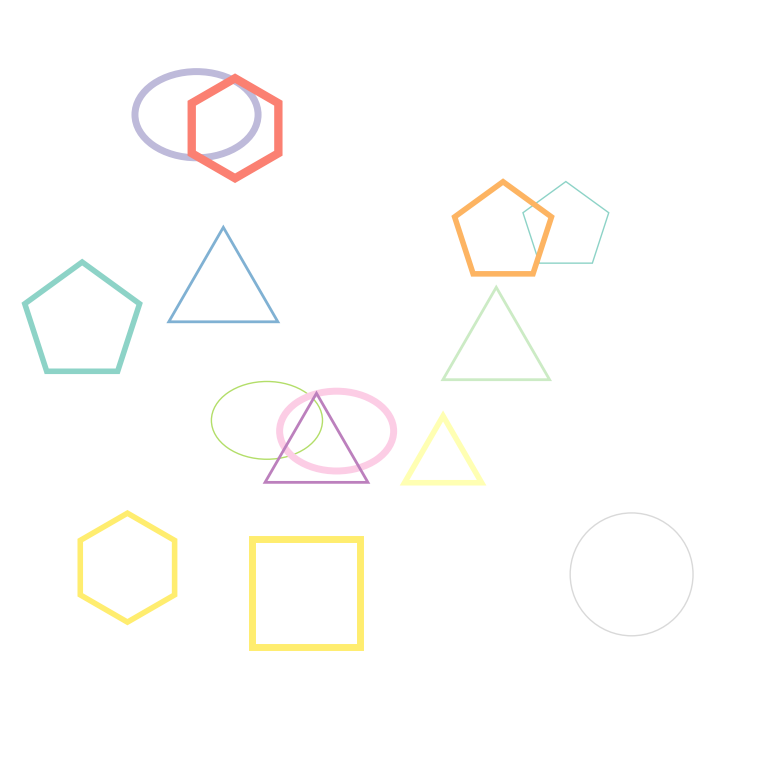[{"shape": "pentagon", "thickness": 2, "radius": 0.39, "center": [0.107, 0.581]}, {"shape": "pentagon", "thickness": 0.5, "radius": 0.29, "center": [0.735, 0.706]}, {"shape": "triangle", "thickness": 2, "radius": 0.29, "center": [0.575, 0.402]}, {"shape": "oval", "thickness": 2.5, "radius": 0.4, "center": [0.255, 0.851]}, {"shape": "hexagon", "thickness": 3, "radius": 0.32, "center": [0.305, 0.833]}, {"shape": "triangle", "thickness": 1, "radius": 0.41, "center": [0.29, 0.623]}, {"shape": "pentagon", "thickness": 2, "radius": 0.33, "center": [0.653, 0.698]}, {"shape": "oval", "thickness": 0.5, "radius": 0.36, "center": [0.347, 0.454]}, {"shape": "oval", "thickness": 2.5, "radius": 0.37, "center": [0.437, 0.44]}, {"shape": "circle", "thickness": 0.5, "radius": 0.4, "center": [0.82, 0.254]}, {"shape": "triangle", "thickness": 1, "radius": 0.39, "center": [0.411, 0.412]}, {"shape": "triangle", "thickness": 1, "radius": 0.4, "center": [0.644, 0.547]}, {"shape": "square", "thickness": 2.5, "radius": 0.35, "center": [0.398, 0.229]}, {"shape": "hexagon", "thickness": 2, "radius": 0.35, "center": [0.166, 0.263]}]